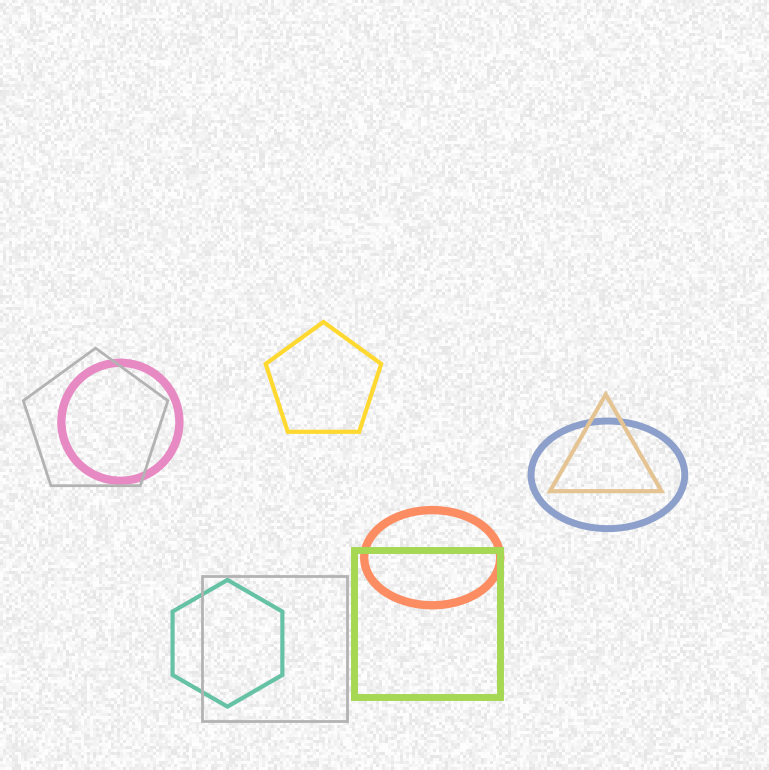[{"shape": "hexagon", "thickness": 1.5, "radius": 0.41, "center": [0.295, 0.165]}, {"shape": "oval", "thickness": 3, "radius": 0.44, "center": [0.561, 0.276]}, {"shape": "oval", "thickness": 2.5, "radius": 0.5, "center": [0.789, 0.383]}, {"shape": "circle", "thickness": 3, "radius": 0.38, "center": [0.156, 0.452]}, {"shape": "square", "thickness": 2.5, "radius": 0.47, "center": [0.555, 0.19]}, {"shape": "pentagon", "thickness": 1.5, "radius": 0.39, "center": [0.42, 0.503]}, {"shape": "triangle", "thickness": 1.5, "radius": 0.42, "center": [0.787, 0.404]}, {"shape": "pentagon", "thickness": 1, "radius": 0.49, "center": [0.124, 0.449]}, {"shape": "square", "thickness": 1, "radius": 0.47, "center": [0.356, 0.158]}]